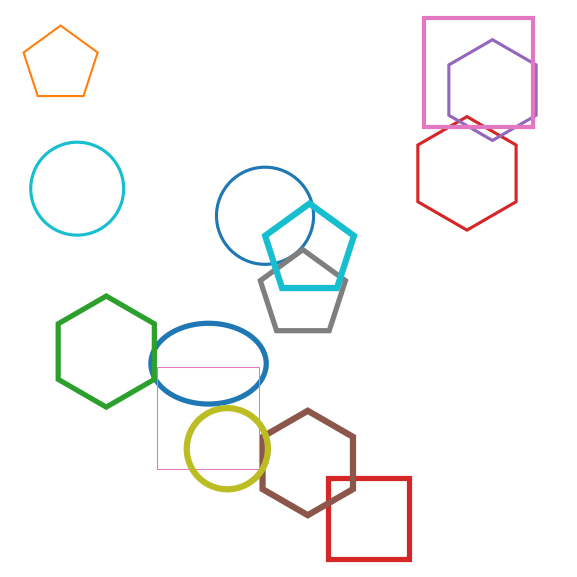[{"shape": "oval", "thickness": 2.5, "radius": 0.5, "center": [0.361, 0.369]}, {"shape": "circle", "thickness": 1.5, "radius": 0.42, "center": [0.459, 0.626]}, {"shape": "pentagon", "thickness": 1, "radius": 0.34, "center": [0.105, 0.887]}, {"shape": "hexagon", "thickness": 2.5, "radius": 0.48, "center": [0.184, 0.39]}, {"shape": "hexagon", "thickness": 1.5, "radius": 0.49, "center": [0.809, 0.699]}, {"shape": "square", "thickness": 2.5, "radius": 0.35, "center": [0.637, 0.101]}, {"shape": "hexagon", "thickness": 1.5, "radius": 0.44, "center": [0.853, 0.843]}, {"shape": "hexagon", "thickness": 3, "radius": 0.45, "center": [0.533, 0.197]}, {"shape": "square", "thickness": 2, "radius": 0.47, "center": [0.828, 0.874]}, {"shape": "square", "thickness": 0.5, "radius": 0.44, "center": [0.36, 0.276]}, {"shape": "pentagon", "thickness": 2.5, "radius": 0.39, "center": [0.524, 0.489]}, {"shape": "circle", "thickness": 3, "radius": 0.35, "center": [0.394, 0.222]}, {"shape": "circle", "thickness": 1.5, "radius": 0.4, "center": [0.134, 0.672]}, {"shape": "pentagon", "thickness": 3, "radius": 0.4, "center": [0.536, 0.566]}]